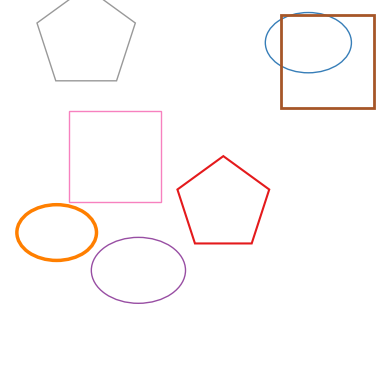[{"shape": "pentagon", "thickness": 1.5, "radius": 0.63, "center": [0.58, 0.469]}, {"shape": "oval", "thickness": 1, "radius": 0.56, "center": [0.801, 0.889]}, {"shape": "oval", "thickness": 1, "radius": 0.61, "center": [0.36, 0.298]}, {"shape": "oval", "thickness": 2.5, "radius": 0.52, "center": [0.147, 0.396]}, {"shape": "square", "thickness": 2, "radius": 0.6, "center": [0.85, 0.84]}, {"shape": "square", "thickness": 1, "radius": 0.59, "center": [0.299, 0.593]}, {"shape": "pentagon", "thickness": 1, "radius": 0.67, "center": [0.224, 0.899]}]